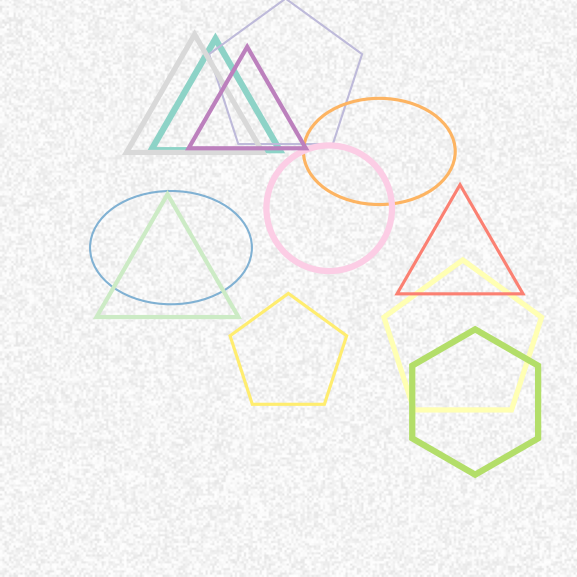[{"shape": "triangle", "thickness": 3, "radius": 0.64, "center": [0.373, 0.803]}, {"shape": "pentagon", "thickness": 2.5, "radius": 0.72, "center": [0.801, 0.405]}, {"shape": "pentagon", "thickness": 1, "radius": 0.7, "center": [0.495, 0.862]}, {"shape": "triangle", "thickness": 1.5, "radius": 0.63, "center": [0.797, 0.553]}, {"shape": "oval", "thickness": 1, "radius": 0.7, "center": [0.296, 0.57]}, {"shape": "oval", "thickness": 1.5, "radius": 0.66, "center": [0.657, 0.737]}, {"shape": "hexagon", "thickness": 3, "radius": 0.63, "center": [0.823, 0.303]}, {"shape": "circle", "thickness": 3, "radius": 0.54, "center": [0.57, 0.639]}, {"shape": "triangle", "thickness": 2.5, "radius": 0.68, "center": [0.337, 0.803]}, {"shape": "triangle", "thickness": 2, "radius": 0.59, "center": [0.428, 0.801]}, {"shape": "triangle", "thickness": 2, "radius": 0.71, "center": [0.29, 0.521]}, {"shape": "pentagon", "thickness": 1.5, "radius": 0.53, "center": [0.499, 0.385]}]